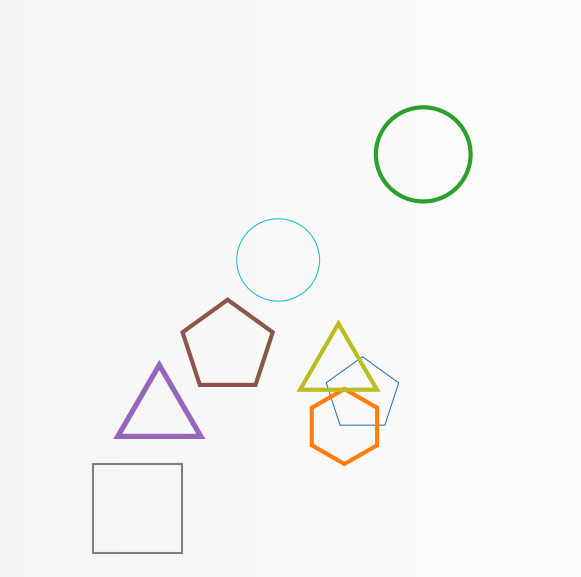[{"shape": "pentagon", "thickness": 0.5, "radius": 0.33, "center": [0.624, 0.316]}, {"shape": "hexagon", "thickness": 2, "radius": 0.32, "center": [0.593, 0.261]}, {"shape": "circle", "thickness": 2, "radius": 0.41, "center": [0.728, 0.732]}, {"shape": "triangle", "thickness": 2.5, "radius": 0.41, "center": [0.274, 0.285]}, {"shape": "pentagon", "thickness": 2, "radius": 0.41, "center": [0.392, 0.399]}, {"shape": "square", "thickness": 1, "radius": 0.38, "center": [0.237, 0.119]}, {"shape": "triangle", "thickness": 2, "radius": 0.38, "center": [0.582, 0.362]}, {"shape": "circle", "thickness": 0.5, "radius": 0.36, "center": [0.479, 0.549]}]